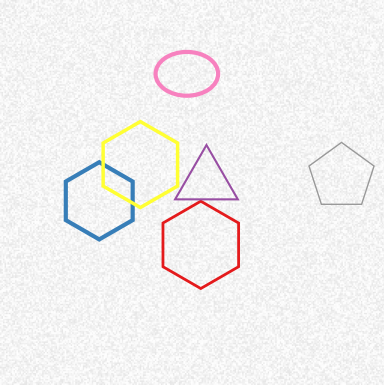[{"shape": "hexagon", "thickness": 2, "radius": 0.57, "center": [0.522, 0.364]}, {"shape": "hexagon", "thickness": 3, "radius": 0.5, "center": [0.258, 0.478]}, {"shape": "triangle", "thickness": 1.5, "radius": 0.47, "center": [0.536, 0.529]}, {"shape": "hexagon", "thickness": 2.5, "radius": 0.56, "center": [0.365, 0.573]}, {"shape": "oval", "thickness": 3, "radius": 0.41, "center": [0.485, 0.808]}, {"shape": "pentagon", "thickness": 1, "radius": 0.44, "center": [0.887, 0.541]}]